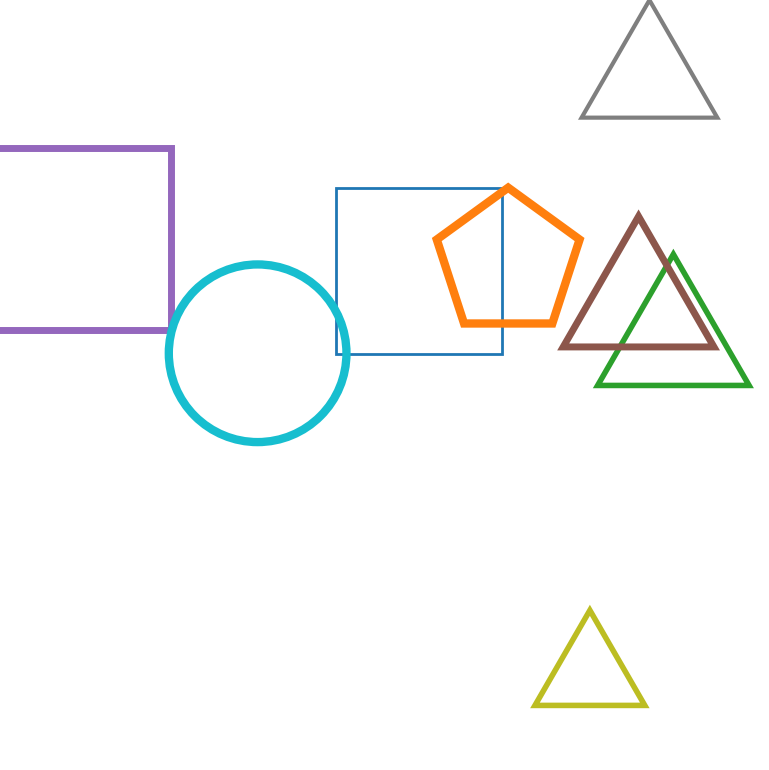[{"shape": "square", "thickness": 1, "radius": 0.54, "center": [0.545, 0.648]}, {"shape": "pentagon", "thickness": 3, "radius": 0.49, "center": [0.66, 0.659]}, {"shape": "triangle", "thickness": 2, "radius": 0.57, "center": [0.875, 0.556]}, {"shape": "square", "thickness": 2.5, "radius": 0.59, "center": [0.104, 0.69]}, {"shape": "triangle", "thickness": 2.5, "radius": 0.57, "center": [0.829, 0.606]}, {"shape": "triangle", "thickness": 1.5, "radius": 0.51, "center": [0.843, 0.898]}, {"shape": "triangle", "thickness": 2, "radius": 0.41, "center": [0.766, 0.125]}, {"shape": "circle", "thickness": 3, "radius": 0.58, "center": [0.335, 0.541]}]